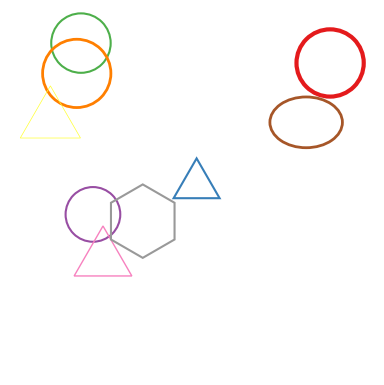[{"shape": "circle", "thickness": 3, "radius": 0.44, "center": [0.857, 0.836]}, {"shape": "triangle", "thickness": 1.5, "radius": 0.34, "center": [0.511, 0.52]}, {"shape": "circle", "thickness": 1.5, "radius": 0.39, "center": [0.21, 0.888]}, {"shape": "circle", "thickness": 1.5, "radius": 0.36, "center": [0.241, 0.443]}, {"shape": "circle", "thickness": 2, "radius": 0.44, "center": [0.199, 0.809]}, {"shape": "triangle", "thickness": 0.5, "radius": 0.45, "center": [0.131, 0.687]}, {"shape": "oval", "thickness": 2, "radius": 0.47, "center": [0.795, 0.682]}, {"shape": "triangle", "thickness": 1, "radius": 0.43, "center": [0.267, 0.326]}, {"shape": "hexagon", "thickness": 1.5, "radius": 0.48, "center": [0.371, 0.426]}]